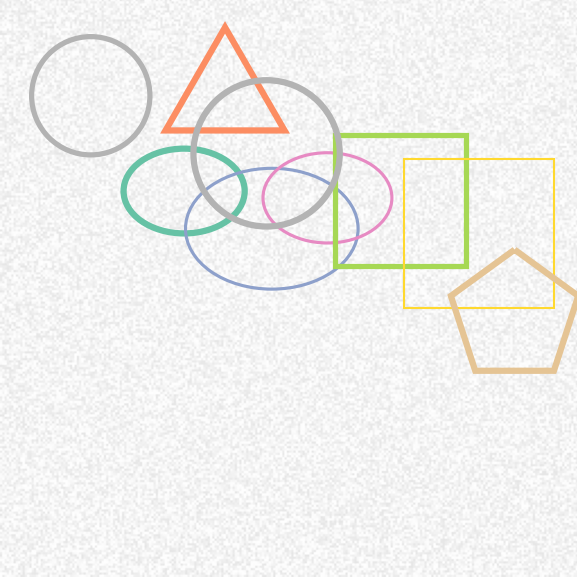[{"shape": "oval", "thickness": 3, "radius": 0.52, "center": [0.319, 0.668]}, {"shape": "triangle", "thickness": 3, "radius": 0.59, "center": [0.39, 0.833]}, {"shape": "oval", "thickness": 1.5, "radius": 0.75, "center": [0.471, 0.603]}, {"shape": "oval", "thickness": 1.5, "radius": 0.56, "center": [0.567, 0.657]}, {"shape": "square", "thickness": 2.5, "radius": 0.57, "center": [0.694, 0.652]}, {"shape": "square", "thickness": 1, "radius": 0.65, "center": [0.829, 0.595]}, {"shape": "pentagon", "thickness": 3, "radius": 0.58, "center": [0.891, 0.451]}, {"shape": "circle", "thickness": 2.5, "radius": 0.51, "center": [0.157, 0.833]}, {"shape": "circle", "thickness": 3, "radius": 0.63, "center": [0.462, 0.734]}]